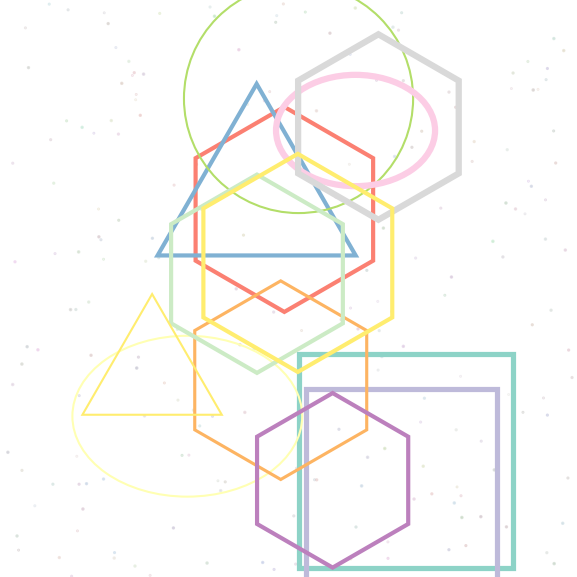[{"shape": "square", "thickness": 2.5, "radius": 0.93, "center": [0.703, 0.2]}, {"shape": "oval", "thickness": 1, "radius": 0.99, "center": [0.324, 0.278]}, {"shape": "square", "thickness": 2.5, "radius": 0.83, "center": [0.695, 0.16]}, {"shape": "hexagon", "thickness": 2, "radius": 0.89, "center": [0.492, 0.637]}, {"shape": "triangle", "thickness": 2, "radius": 0.99, "center": [0.444, 0.656]}, {"shape": "hexagon", "thickness": 1.5, "radius": 0.86, "center": [0.486, 0.341]}, {"shape": "circle", "thickness": 1, "radius": 0.99, "center": [0.517, 0.829]}, {"shape": "oval", "thickness": 3, "radius": 0.69, "center": [0.616, 0.773]}, {"shape": "hexagon", "thickness": 3, "radius": 0.8, "center": [0.655, 0.779]}, {"shape": "hexagon", "thickness": 2, "radius": 0.76, "center": [0.576, 0.167]}, {"shape": "hexagon", "thickness": 2, "radius": 0.86, "center": [0.445, 0.525]}, {"shape": "triangle", "thickness": 1, "radius": 0.7, "center": [0.263, 0.351]}, {"shape": "hexagon", "thickness": 2, "radius": 0.94, "center": [0.516, 0.544]}]